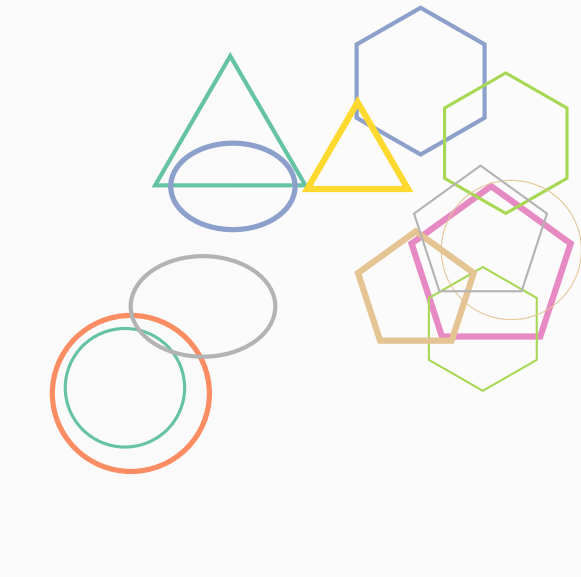[{"shape": "circle", "thickness": 1.5, "radius": 0.51, "center": [0.215, 0.328]}, {"shape": "triangle", "thickness": 2, "radius": 0.75, "center": [0.396, 0.753]}, {"shape": "circle", "thickness": 2.5, "radius": 0.68, "center": [0.225, 0.318]}, {"shape": "hexagon", "thickness": 2, "radius": 0.64, "center": [0.724, 0.859]}, {"shape": "oval", "thickness": 2.5, "radius": 0.53, "center": [0.401, 0.676]}, {"shape": "pentagon", "thickness": 3, "radius": 0.72, "center": [0.845, 0.533]}, {"shape": "hexagon", "thickness": 1.5, "radius": 0.61, "center": [0.87, 0.751]}, {"shape": "hexagon", "thickness": 1, "radius": 0.54, "center": [0.831, 0.43]}, {"shape": "triangle", "thickness": 3, "radius": 0.5, "center": [0.615, 0.722]}, {"shape": "pentagon", "thickness": 3, "radius": 0.52, "center": [0.715, 0.494]}, {"shape": "circle", "thickness": 0.5, "radius": 0.6, "center": [0.88, 0.566]}, {"shape": "oval", "thickness": 2, "radius": 0.62, "center": [0.349, 0.469]}, {"shape": "pentagon", "thickness": 1, "radius": 0.6, "center": [0.827, 0.592]}]